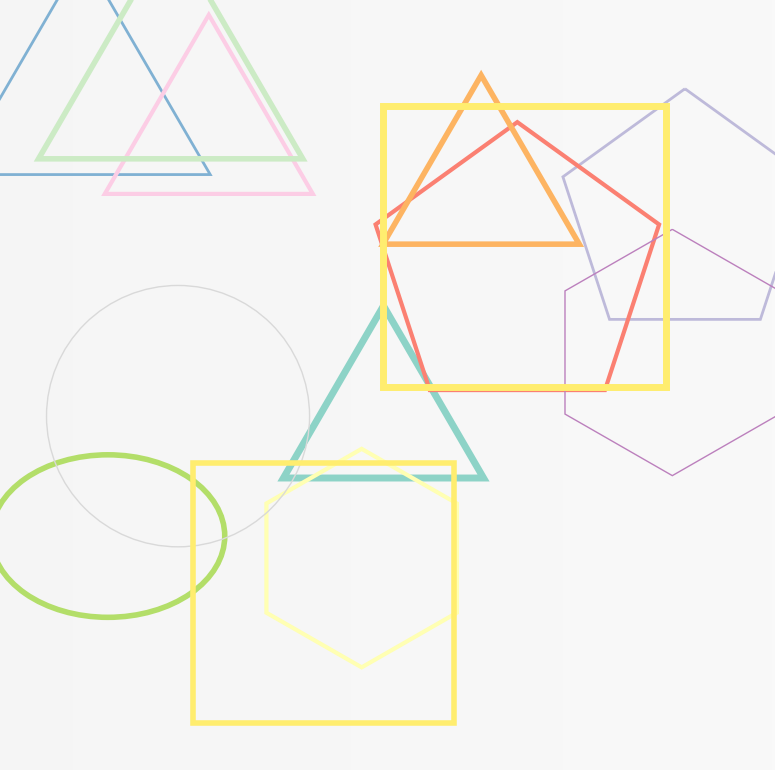[{"shape": "triangle", "thickness": 2.5, "radius": 0.75, "center": [0.495, 0.454]}, {"shape": "hexagon", "thickness": 1.5, "radius": 0.71, "center": [0.467, 0.275]}, {"shape": "pentagon", "thickness": 1, "radius": 0.83, "center": [0.884, 0.719]}, {"shape": "pentagon", "thickness": 1.5, "radius": 0.96, "center": [0.668, 0.649]}, {"shape": "triangle", "thickness": 1, "radius": 0.95, "center": [0.107, 0.868]}, {"shape": "triangle", "thickness": 2, "radius": 0.73, "center": [0.621, 0.756]}, {"shape": "oval", "thickness": 2, "radius": 0.75, "center": [0.139, 0.304]}, {"shape": "triangle", "thickness": 1.5, "radius": 0.77, "center": [0.269, 0.826]}, {"shape": "circle", "thickness": 0.5, "radius": 0.85, "center": [0.23, 0.46]}, {"shape": "hexagon", "thickness": 0.5, "radius": 0.8, "center": [0.868, 0.542]}, {"shape": "triangle", "thickness": 2, "radius": 0.98, "center": [0.22, 0.892]}, {"shape": "square", "thickness": 2, "radius": 0.84, "center": [0.417, 0.23]}, {"shape": "square", "thickness": 2.5, "radius": 0.91, "center": [0.677, 0.68]}]